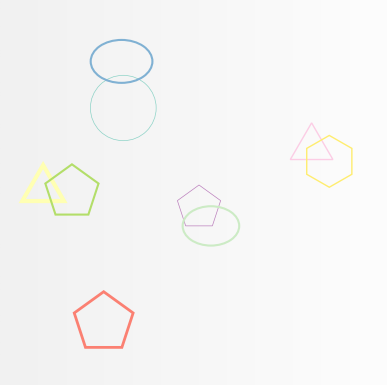[{"shape": "circle", "thickness": 0.5, "radius": 0.42, "center": [0.318, 0.719]}, {"shape": "triangle", "thickness": 3, "radius": 0.31, "center": [0.111, 0.509]}, {"shape": "pentagon", "thickness": 2, "radius": 0.4, "center": [0.268, 0.162]}, {"shape": "oval", "thickness": 1.5, "radius": 0.4, "center": [0.314, 0.841]}, {"shape": "pentagon", "thickness": 1.5, "radius": 0.36, "center": [0.186, 0.501]}, {"shape": "triangle", "thickness": 1, "radius": 0.32, "center": [0.804, 0.617]}, {"shape": "pentagon", "thickness": 0.5, "radius": 0.29, "center": [0.514, 0.461]}, {"shape": "oval", "thickness": 1.5, "radius": 0.36, "center": [0.544, 0.413]}, {"shape": "hexagon", "thickness": 1, "radius": 0.34, "center": [0.85, 0.581]}]